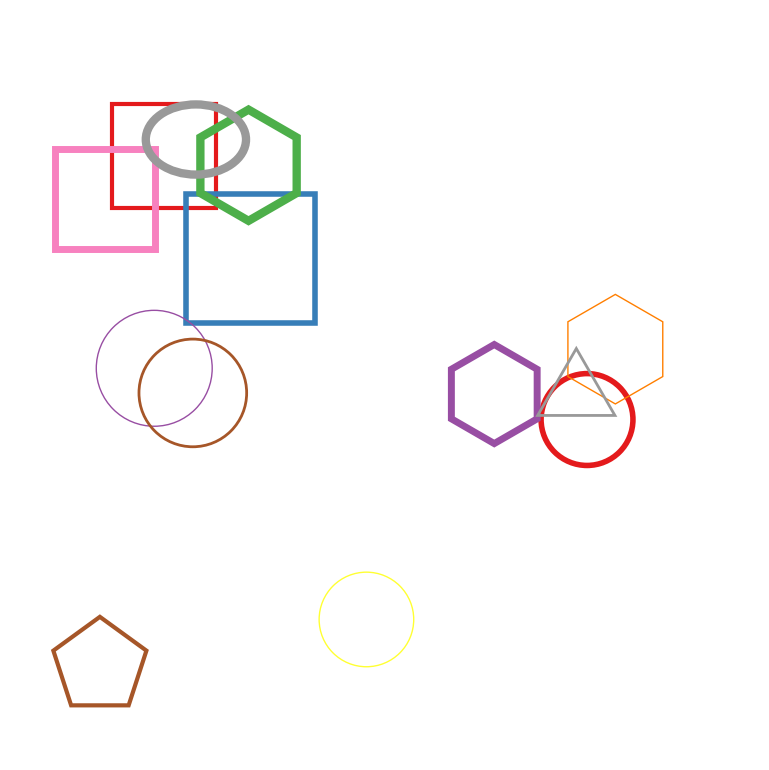[{"shape": "circle", "thickness": 2, "radius": 0.3, "center": [0.762, 0.455]}, {"shape": "square", "thickness": 1.5, "radius": 0.34, "center": [0.213, 0.798]}, {"shape": "square", "thickness": 2, "radius": 0.42, "center": [0.326, 0.664]}, {"shape": "hexagon", "thickness": 3, "radius": 0.36, "center": [0.323, 0.785]}, {"shape": "circle", "thickness": 0.5, "radius": 0.38, "center": [0.2, 0.522]}, {"shape": "hexagon", "thickness": 2.5, "radius": 0.32, "center": [0.642, 0.488]}, {"shape": "hexagon", "thickness": 0.5, "radius": 0.36, "center": [0.799, 0.547]}, {"shape": "circle", "thickness": 0.5, "radius": 0.31, "center": [0.476, 0.196]}, {"shape": "pentagon", "thickness": 1.5, "radius": 0.32, "center": [0.13, 0.135]}, {"shape": "circle", "thickness": 1, "radius": 0.35, "center": [0.25, 0.49]}, {"shape": "square", "thickness": 2.5, "radius": 0.33, "center": [0.136, 0.741]}, {"shape": "oval", "thickness": 3, "radius": 0.33, "center": [0.254, 0.819]}, {"shape": "triangle", "thickness": 1, "radius": 0.29, "center": [0.748, 0.489]}]